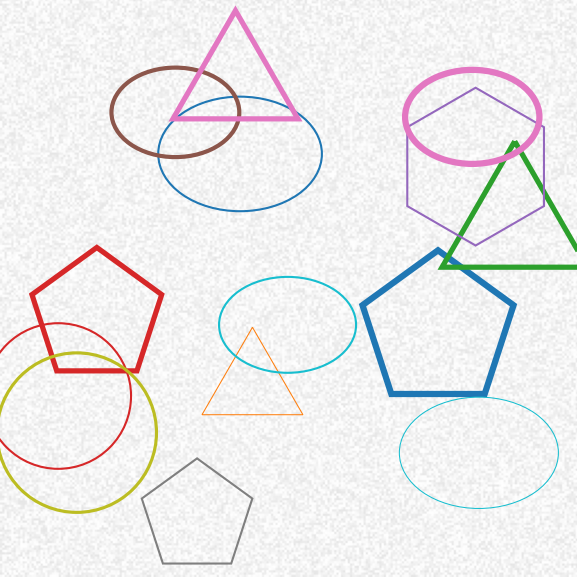[{"shape": "oval", "thickness": 1, "radius": 0.71, "center": [0.416, 0.733]}, {"shape": "pentagon", "thickness": 3, "radius": 0.69, "center": [0.758, 0.428]}, {"shape": "triangle", "thickness": 0.5, "radius": 0.5, "center": [0.437, 0.331]}, {"shape": "triangle", "thickness": 2.5, "radius": 0.73, "center": [0.891, 0.609]}, {"shape": "circle", "thickness": 1, "radius": 0.63, "center": [0.101, 0.313]}, {"shape": "pentagon", "thickness": 2.5, "radius": 0.59, "center": [0.168, 0.452]}, {"shape": "hexagon", "thickness": 1, "radius": 0.68, "center": [0.824, 0.711]}, {"shape": "oval", "thickness": 2, "radius": 0.55, "center": [0.304, 0.805]}, {"shape": "oval", "thickness": 3, "radius": 0.58, "center": [0.818, 0.797]}, {"shape": "triangle", "thickness": 2.5, "radius": 0.62, "center": [0.408, 0.856]}, {"shape": "pentagon", "thickness": 1, "radius": 0.5, "center": [0.341, 0.105]}, {"shape": "circle", "thickness": 1.5, "radius": 0.69, "center": [0.133, 0.25]}, {"shape": "oval", "thickness": 0.5, "radius": 0.69, "center": [0.829, 0.215]}, {"shape": "oval", "thickness": 1, "radius": 0.59, "center": [0.498, 0.437]}]